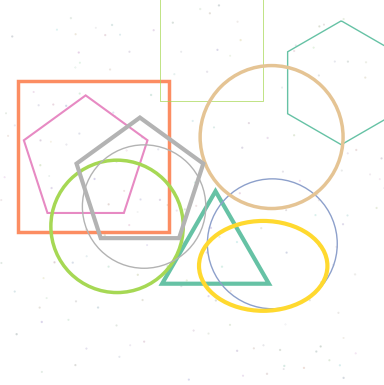[{"shape": "hexagon", "thickness": 1, "radius": 0.8, "center": [0.886, 0.785]}, {"shape": "triangle", "thickness": 3, "radius": 0.8, "center": [0.56, 0.343]}, {"shape": "square", "thickness": 2.5, "radius": 0.98, "center": [0.244, 0.593]}, {"shape": "circle", "thickness": 1, "radius": 0.84, "center": [0.707, 0.367]}, {"shape": "pentagon", "thickness": 1.5, "radius": 0.84, "center": [0.223, 0.583]}, {"shape": "circle", "thickness": 2.5, "radius": 0.86, "center": [0.304, 0.412]}, {"shape": "square", "thickness": 0.5, "radius": 0.67, "center": [0.55, 0.872]}, {"shape": "oval", "thickness": 3, "radius": 0.83, "center": [0.684, 0.309]}, {"shape": "circle", "thickness": 2.5, "radius": 0.93, "center": [0.705, 0.644]}, {"shape": "circle", "thickness": 1, "radius": 0.8, "center": [0.374, 0.463]}, {"shape": "pentagon", "thickness": 3, "radius": 0.87, "center": [0.363, 0.522]}]